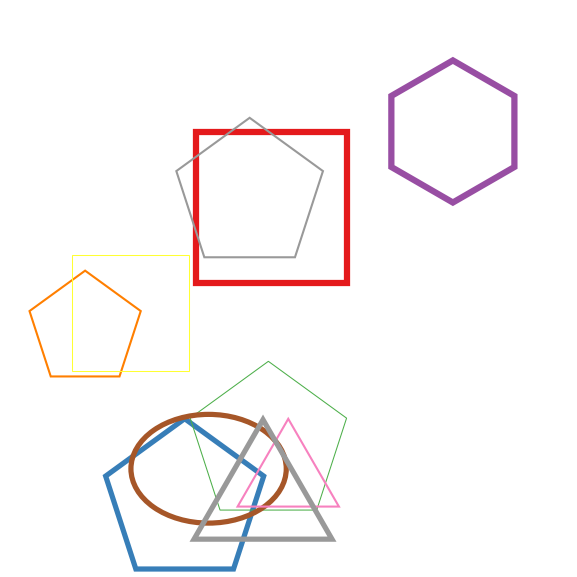[{"shape": "square", "thickness": 3, "radius": 0.65, "center": [0.47, 0.64]}, {"shape": "pentagon", "thickness": 2.5, "radius": 0.72, "center": [0.32, 0.13]}, {"shape": "pentagon", "thickness": 0.5, "radius": 0.71, "center": [0.465, 0.231]}, {"shape": "hexagon", "thickness": 3, "radius": 0.62, "center": [0.784, 0.771]}, {"shape": "pentagon", "thickness": 1, "radius": 0.51, "center": [0.147, 0.429]}, {"shape": "square", "thickness": 0.5, "radius": 0.51, "center": [0.226, 0.457]}, {"shape": "oval", "thickness": 2.5, "radius": 0.67, "center": [0.361, 0.187]}, {"shape": "triangle", "thickness": 1, "radius": 0.51, "center": [0.499, 0.173]}, {"shape": "triangle", "thickness": 2.5, "radius": 0.69, "center": [0.455, 0.134]}, {"shape": "pentagon", "thickness": 1, "radius": 0.67, "center": [0.432, 0.662]}]